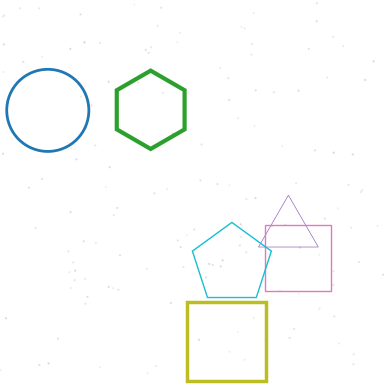[{"shape": "circle", "thickness": 2, "radius": 0.53, "center": [0.124, 0.713]}, {"shape": "hexagon", "thickness": 3, "radius": 0.51, "center": [0.391, 0.715]}, {"shape": "triangle", "thickness": 0.5, "radius": 0.45, "center": [0.749, 0.403]}, {"shape": "square", "thickness": 1, "radius": 0.43, "center": [0.775, 0.33]}, {"shape": "square", "thickness": 2.5, "radius": 0.51, "center": [0.589, 0.113]}, {"shape": "pentagon", "thickness": 1, "radius": 0.54, "center": [0.602, 0.314]}]